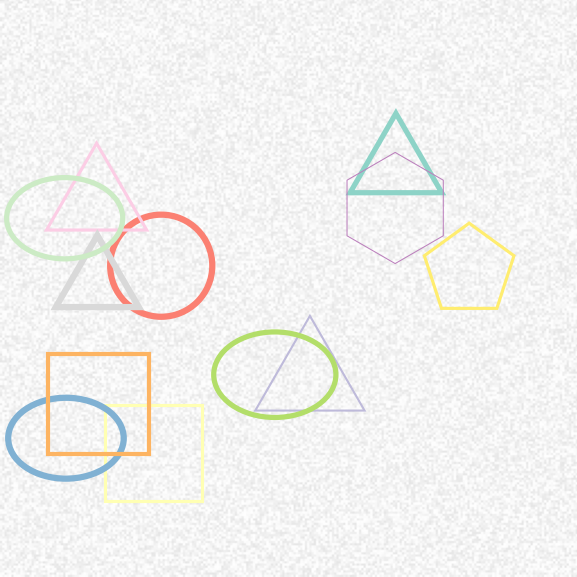[{"shape": "triangle", "thickness": 2.5, "radius": 0.46, "center": [0.686, 0.711]}, {"shape": "square", "thickness": 1.5, "radius": 0.42, "center": [0.266, 0.215]}, {"shape": "triangle", "thickness": 1, "radius": 0.55, "center": [0.537, 0.343]}, {"shape": "circle", "thickness": 3, "radius": 0.44, "center": [0.279, 0.539]}, {"shape": "oval", "thickness": 3, "radius": 0.5, "center": [0.114, 0.24]}, {"shape": "square", "thickness": 2, "radius": 0.44, "center": [0.17, 0.299]}, {"shape": "oval", "thickness": 2.5, "radius": 0.53, "center": [0.476, 0.35]}, {"shape": "triangle", "thickness": 1.5, "radius": 0.5, "center": [0.167, 0.651]}, {"shape": "triangle", "thickness": 3, "radius": 0.41, "center": [0.169, 0.509]}, {"shape": "hexagon", "thickness": 0.5, "radius": 0.48, "center": [0.684, 0.639]}, {"shape": "oval", "thickness": 2.5, "radius": 0.5, "center": [0.112, 0.621]}, {"shape": "pentagon", "thickness": 1.5, "radius": 0.41, "center": [0.812, 0.531]}]